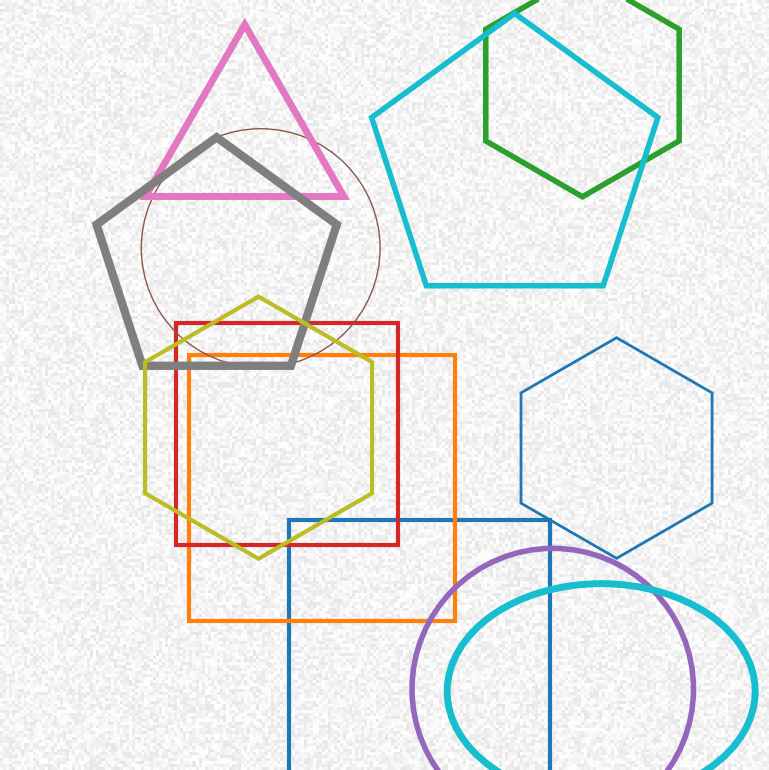[{"shape": "square", "thickness": 1.5, "radius": 0.85, "center": [0.545, 0.156]}, {"shape": "hexagon", "thickness": 1, "radius": 0.72, "center": [0.801, 0.418]}, {"shape": "square", "thickness": 1.5, "radius": 0.86, "center": [0.419, 0.366]}, {"shape": "hexagon", "thickness": 2, "radius": 0.73, "center": [0.756, 0.889]}, {"shape": "square", "thickness": 1.5, "radius": 0.72, "center": [0.372, 0.436]}, {"shape": "circle", "thickness": 2, "radius": 0.91, "center": [0.718, 0.105]}, {"shape": "circle", "thickness": 0.5, "radius": 0.78, "center": [0.339, 0.678]}, {"shape": "triangle", "thickness": 2.5, "radius": 0.74, "center": [0.318, 0.819]}, {"shape": "pentagon", "thickness": 3, "radius": 0.82, "center": [0.281, 0.658]}, {"shape": "hexagon", "thickness": 1.5, "radius": 0.85, "center": [0.336, 0.445]}, {"shape": "oval", "thickness": 2.5, "radius": 1.0, "center": [0.781, 0.102]}, {"shape": "pentagon", "thickness": 2, "radius": 0.98, "center": [0.669, 0.787]}]